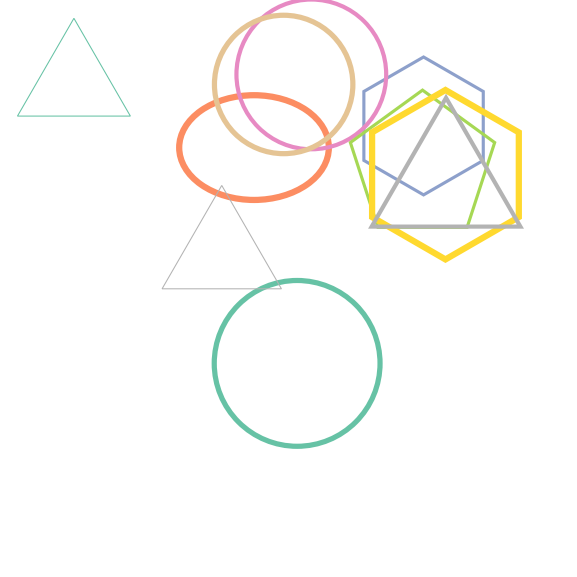[{"shape": "circle", "thickness": 2.5, "radius": 0.72, "center": [0.515, 0.37]}, {"shape": "triangle", "thickness": 0.5, "radius": 0.56, "center": [0.128, 0.855]}, {"shape": "oval", "thickness": 3, "radius": 0.65, "center": [0.44, 0.744]}, {"shape": "hexagon", "thickness": 1.5, "radius": 0.6, "center": [0.733, 0.781]}, {"shape": "circle", "thickness": 2, "radius": 0.65, "center": [0.539, 0.87]}, {"shape": "pentagon", "thickness": 1.5, "radius": 0.66, "center": [0.732, 0.712]}, {"shape": "hexagon", "thickness": 3, "radius": 0.73, "center": [0.771, 0.697]}, {"shape": "circle", "thickness": 2.5, "radius": 0.6, "center": [0.491, 0.853]}, {"shape": "triangle", "thickness": 0.5, "radius": 0.6, "center": [0.384, 0.559]}, {"shape": "triangle", "thickness": 2, "radius": 0.74, "center": [0.772, 0.681]}]